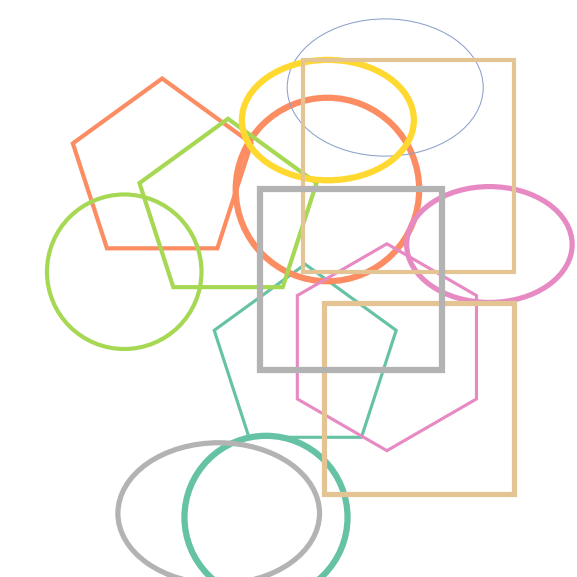[{"shape": "circle", "thickness": 3, "radius": 0.71, "center": [0.461, 0.103]}, {"shape": "pentagon", "thickness": 1.5, "radius": 0.83, "center": [0.528, 0.376]}, {"shape": "pentagon", "thickness": 2, "radius": 0.81, "center": [0.281, 0.701]}, {"shape": "circle", "thickness": 3, "radius": 0.79, "center": [0.567, 0.671]}, {"shape": "oval", "thickness": 0.5, "radius": 0.85, "center": [0.667, 0.848]}, {"shape": "oval", "thickness": 2.5, "radius": 0.72, "center": [0.847, 0.576]}, {"shape": "hexagon", "thickness": 1.5, "radius": 0.9, "center": [0.67, 0.398]}, {"shape": "pentagon", "thickness": 2, "radius": 0.81, "center": [0.395, 0.632]}, {"shape": "circle", "thickness": 2, "radius": 0.67, "center": [0.215, 0.529]}, {"shape": "oval", "thickness": 3, "radius": 0.74, "center": [0.568, 0.791]}, {"shape": "square", "thickness": 2, "radius": 0.91, "center": [0.708, 0.712]}, {"shape": "square", "thickness": 2.5, "radius": 0.82, "center": [0.725, 0.309]}, {"shape": "oval", "thickness": 2.5, "radius": 0.87, "center": [0.379, 0.11]}, {"shape": "square", "thickness": 3, "radius": 0.79, "center": [0.608, 0.515]}]